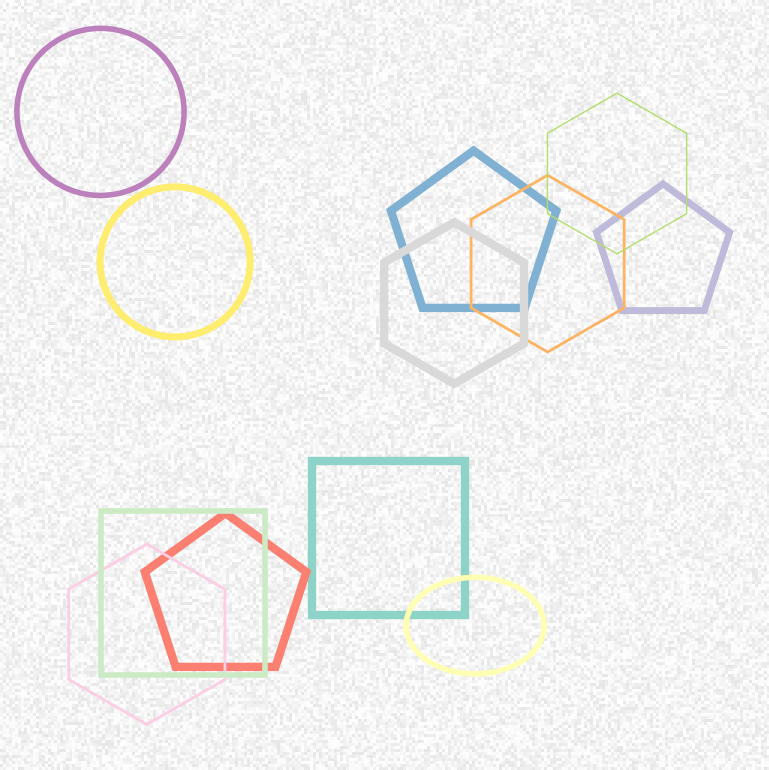[{"shape": "square", "thickness": 3, "radius": 0.5, "center": [0.504, 0.301]}, {"shape": "oval", "thickness": 2, "radius": 0.45, "center": [0.617, 0.188]}, {"shape": "pentagon", "thickness": 2.5, "radius": 0.45, "center": [0.861, 0.67]}, {"shape": "pentagon", "thickness": 3, "radius": 0.55, "center": [0.293, 0.223]}, {"shape": "pentagon", "thickness": 3, "radius": 0.56, "center": [0.615, 0.691]}, {"shape": "hexagon", "thickness": 1, "radius": 0.57, "center": [0.711, 0.658]}, {"shape": "hexagon", "thickness": 0.5, "radius": 0.52, "center": [0.801, 0.775]}, {"shape": "hexagon", "thickness": 1, "radius": 0.59, "center": [0.191, 0.176]}, {"shape": "hexagon", "thickness": 3, "radius": 0.52, "center": [0.59, 0.606]}, {"shape": "circle", "thickness": 2, "radius": 0.54, "center": [0.131, 0.855]}, {"shape": "square", "thickness": 2, "radius": 0.53, "center": [0.237, 0.23]}, {"shape": "circle", "thickness": 2.5, "radius": 0.49, "center": [0.227, 0.66]}]